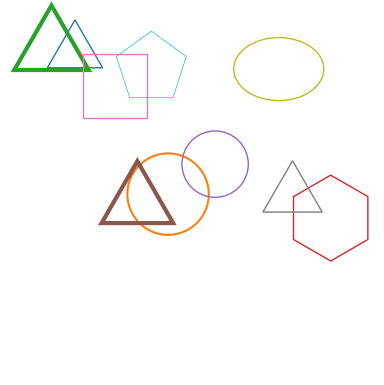[{"shape": "triangle", "thickness": 1, "radius": 0.41, "center": [0.195, 0.865]}, {"shape": "circle", "thickness": 1.5, "radius": 0.53, "center": [0.437, 0.496]}, {"shape": "triangle", "thickness": 3, "radius": 0.56, "center": [0.134, 0.874]}, {"shape": "hexagon", "thickness": 1, "radius": 0.56, "center": [0.859, 0.434]}, {"shape": "circle", "thickness": 1, "radius": 0.43, "center": [0.559, 0.574]}, {"shape": "triangle", "thickness": 3, "radius": 0.54, "center": [0.357, 0.474]}, {"shape": "square", "thickness": 1, "radius": 0.41, "center": [0.3, 0.777]}, {"shape": "triangle", "thickness": 1, "radius": 0.44, "center": [0.76, 0.494]}, {"shape": "oval", "thickness": 1, "radius": 0.58, "center": [0.724, 0.821]}, {"shape": "pentagon", "thickness": 0.5, "radius": 0.48, "center": [0.393, 0.824]}]